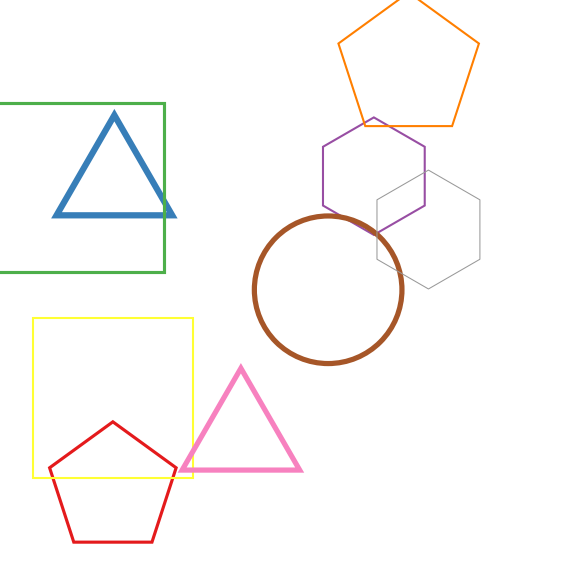[{"shape": "pentagon", "thickness": 1.5, "radius": 0.58, "center": [0.195, 0.154]}, {"shape": "triangle", "thickness": 3, "radius": 0.58, "center": [0.198, 0.684]}, {"shape": "square", "thickness": 1.5, "radius": 0.73, "center": [0.138, 0.674]}, {"shape": "hexagon", "thickness": 1, "radius": 0.51, "center": [0.647, 0.694]}, {"shape": "pentagon", "thickness": 1, "radius": 0.64, "center": [0.708, 0.884]}, {"shape": "square", "thickness": 1, "radius": 0.69, "center": [0.195, 0.31]}, {"shape": "circle", "thickness": 2.5, "radius": 0.64, "center": [0.568, 0.497]}, {"shape": "triangle", "thickness": 2.5, "radius": 0.59, "center": [0.417, 0.244]}, {"shape": "hexagon", "thickness": 0.5, "radius": 0.51, "center": [0.742, 0.602]}]